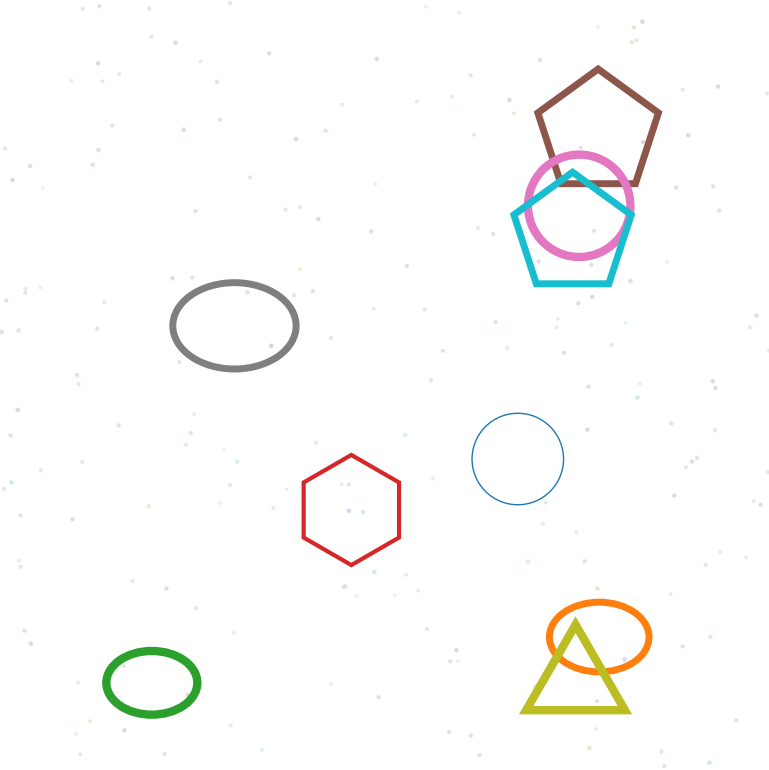[{"shape": "circle", "thickness": 0.5, "radius": 0.3, "center": [0.672, 0.404]}, {"shape": "oval", "thickness": 2.5, "radius": 0.32, "center": [0.778, 0.173]}, {"shape": "oval", "thickness": 3, "radius": 0.3, "center": [0.197, 0.113]}, {"shape": "hexagon", "thickness": 1.5, "radius": 0.36, "center": [0.456, 0.338]}, {"shape": "pentagon", "thickness": 2.5, "radius": 0.41, "center": [0.777, 0.828]}, {"shape": "circle", "thickness": 3, "radius": 0.33, "center": [0.752, 0.733]}, {"shape": "oval", "thickness": 2.5, "radius": 0.4, "center": [0.304, 0.577]}, {"shape": "triangle", "thickness": 3, "radius": 0.37, "center": [0.747, 0.115]}, {"shape": "pentagon", "thickness": 2.5, "radius": 0.4, "center": [0.744, 0.696]}]